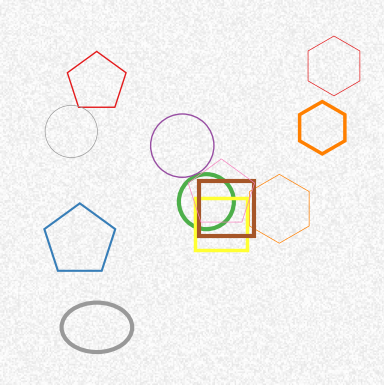[{"shape": "pentagon", "thickness": 1, "radius": 0.4, "center": [0.251, 0.786]}, {"shape": "hexagon", "thickness": 0.5, "radius": 0.39, "center": [0.867, 0.829]}, {"shape": "pentagon", "thickness": 1.5, "radius": 0.48, "center": [0.207, 0.375]}, {"shape": "circle", "thickness": 3, "radius": 0.36, "center": [0.536, 0.476]}, {"shape": "circle", "thickness": 1, "radius": 0.41, "center": [0.473, 0.622]}, {"shape": "hexagon", "thickness": 2.5, "radius": 0.34, "center": [0.837, 0.668]}, {"shape": "hexagon", "thickness": 0.5, "radius": 0.45, "center": [0.726, 0.458]}, {"shape": "square", "thickness": 2.5, "radius": 0.34, "center": [0.574, 0.419]}, {"shape": "square", "thickness": 3, "radius": 0.35, "center": [0.588, 0.459]}, {"shape": "pentagon", "thickness": 0.5, "radius": 0.45, "center": [0.575, 0.497]}, {"shape": "circle", "thickness": 0.5, "radius": 0.34, "center": [0.185, 0.659]}, {"shape": "oval", "thickness": 3, "radius": 0.46, "center": [0.252, 0.15]}]